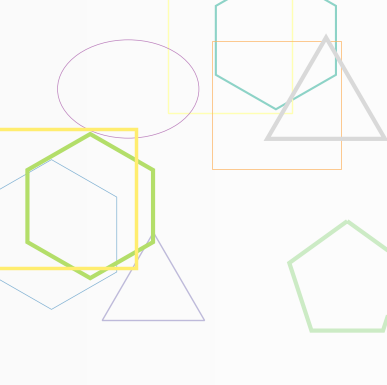[{"shape": "hexagon", "thickness": 1.5, "radius": 0.89, "center": [0.712, 0.895]}, {"shape": "square", "thickness": 1, "radius": 0.8, "center": [0.593, 0.866]}, {"shape": "triangle", "thickness": 1, "radius": 0.76, "center": [0.396, 0.244]}, {"shape": "hexagon", "thickness": 0.5, "radius": 0.97, "center": [0.133, 0.391]}, {"shape": "square", "thickness": 0.5, "radius": 0.83, "center": [0.714, 0.726]}, {"shape": "hexagon", "thickness": 3, "radius": 0.94, "center": [0.233, 0.465]}, {"shape": "triangle", "thickness": 3, "radius": 0.88, "center": [0.841, 0.727]}, {"shape": "oval", "thickness": 0.5, "radius": 0.91, "center": [0.331, 0.769]}, {"shape": "pentagon", "thickness": 3, "radius": 0.79, "center": [0.896, 0.268]}, {"shape": "square", "thickness": 2.5, "radius": 0.9, "center": [0.17, 0.485]}]